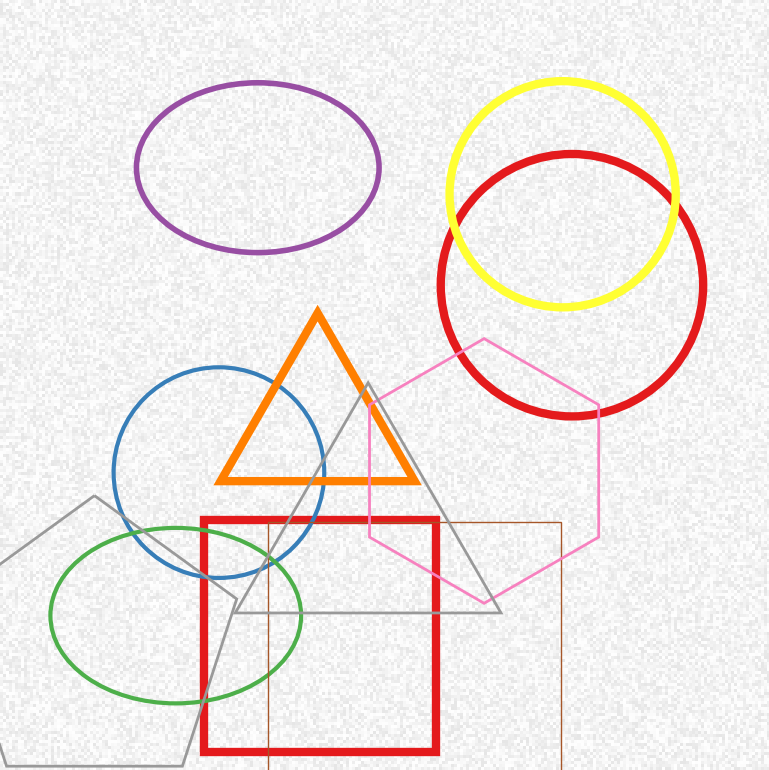[{"shape": "square", "thickness": 3, "radius": 0.75, "center": [0.416, 0.174]}, {"shape": "circle", "thickness": 3, "radius": 0.85, "center": [0.743, 0.63]}, {"shape": "circle", "thickness": 1.5, "radius": 0.68, "center": [0.284, 0.386]}, {"shape": "oval", "thickness": 1.5, "radius": 0.81, "center": [0.228, 0.2]}, {"shape": "oval", "thickness": 2, "radius": 0.79, "center": [0.335, 0.782]}, {"shape": "triangle", "thickness": 3, "radius": 0.73, "center": [0.413, 0.448]}, {"shape": "circle", "thickness": 3, "radius": 0.73, "center": [0.731, 0.748]}, {"shape": "square", "thickness": 0.5, "radius": 0.95, "center": [0.539, 0.132]}, {"shape": "hexagon", "thickness": 1, "radius": 0.86, "center": [0.629, 0.388]}, {"shape": "pentagon", "thickness": 1, "radius": 0.97, "center": [0.123, 0.162]}, {"shape": "triangle", "thickness": 1, "radius": 1.0, "center": [0.478, 0.304]}]